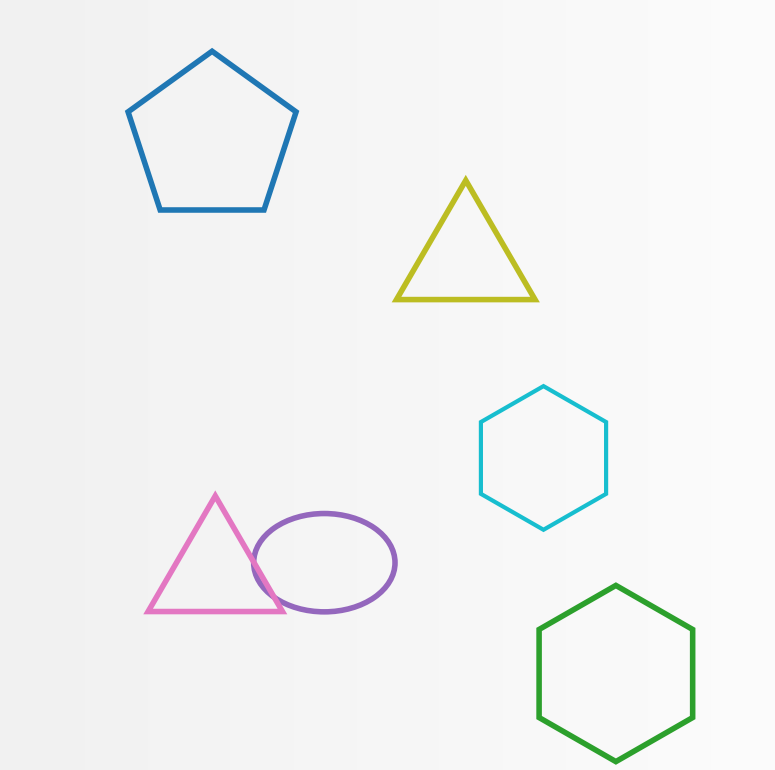[{"shape": "pentagon", "thickness": 2, "radius": 0.57, "center": [0.274, 0.819]}, {"shape": "hexagon", "thickness": 2, "radius": 0.57, "center": [0.795, 0.125]}, {"shape": "oval", "thickness": 2, "radius": 0.46, "center": [0.418, 0.269]}, {"shape": "triangle", "thickness": 2, "radius": 0.5, "center": [0.278, 0.256]}, {"shape": "triangle", "thickness": 2, "radius": 0.52, "center": [0.601, 0.663]}, {"shape": "hexagon", "thickness": 1.5, "radius": 0.47, "center": [0.701, 0.405]}]